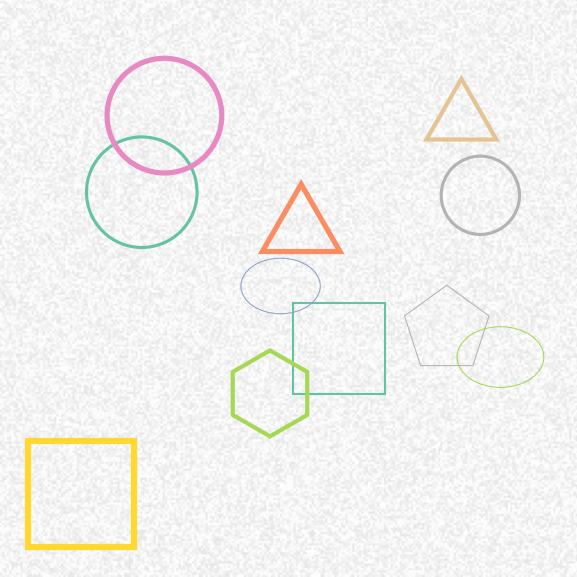[{"shape": "square", "thickness": 1, "radius": 0.4, "center": [0.587, 0.395]}, {"shape": "circle", "thickness": 1.5, "radius": 0.48, "center": [0.246, 0.666]}, {"shape": "triangle", "thickness": 2.5, "radius": 0.39, "center": [0.522, 0.602]}, {"shape": "oval", "thickness": 0.5, "radius": 0.34, "center": [0.486, 0.504]}, {"shape": "circle", "thickness": 2.5, "radius": 0.5, "center": [0.285, 0.799]}, {"shape": "hexagon", "thickness": 2, "radius": 0.37, "center": [0.468, 0.318]}, {"shape": "oval", "thickness": 0.5, "radius": 0.38, "center": [0.867, 0.381]}, {"shape": "square", "thickness": 3, "radius": 0.46, "center": [0.14, 0.143]}, {"shape": "triangle", "thickness": 2, "radius": 0.35, "center": [0.799, 0.793]}, {"shape": "circle", "thickness": 1.5, "radius": 0.34, "center": [0.832, 0.661]}, {"shape": "pentagon", "thickness": 0.5, "radius": 0.38, "center": [0.774, 0.428]}]